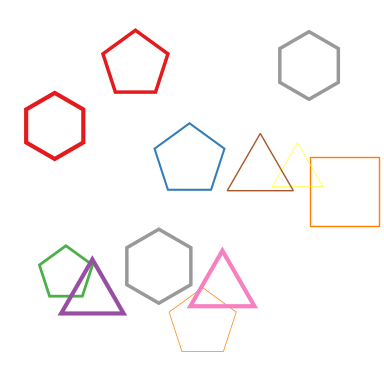[{"shape": "hexagon", "thickness": 3, "radius": 0.43, "center": [0.142, 0.673]}, {"shape": "pentagon", "thickness": 2.5, "radius": 0.44, "center": [0.352, 0.833]}, {"shape": "pentagon", "thickness": 1.5, "radius": 0.48, "center": [0.492, 0.584]}, {"shape": "pentagon", "thickness": 2, "radius": 0.36, "center": [0.171, 0.289]}, {"shape": "triangle", "thickness": 3, "radius": 0.47, "center": [0.24, 0.233]}, {"shape": "pentagon", "thickness": 0.5, "radius": 0.46, "center": [0.526, 0.161]}, {"shape": "square", "thickness": 1, "radius": 0.45, "center": [0.894, 0.502]}, {"shape": "triangle", "thickness": 0.5, "radius": 0.38, "center": [0.773, 0.553]}, {"shape": "triangle", "thickness": 1, "radius": 0.5, "center": [0.676, 0.554]}, {"shape": "triangle", "thickness": 3, "radius": 0.48, "center": [0.578, 0.253]}, {"shape": "hexagon", "thickness": 2.5, "radius": 0.44, "center": [0.803, 0.83]}, {"shape": "hexagon", "thickness": 2.5, "radius": 0.48, "center": [0.413, 0.309]}]